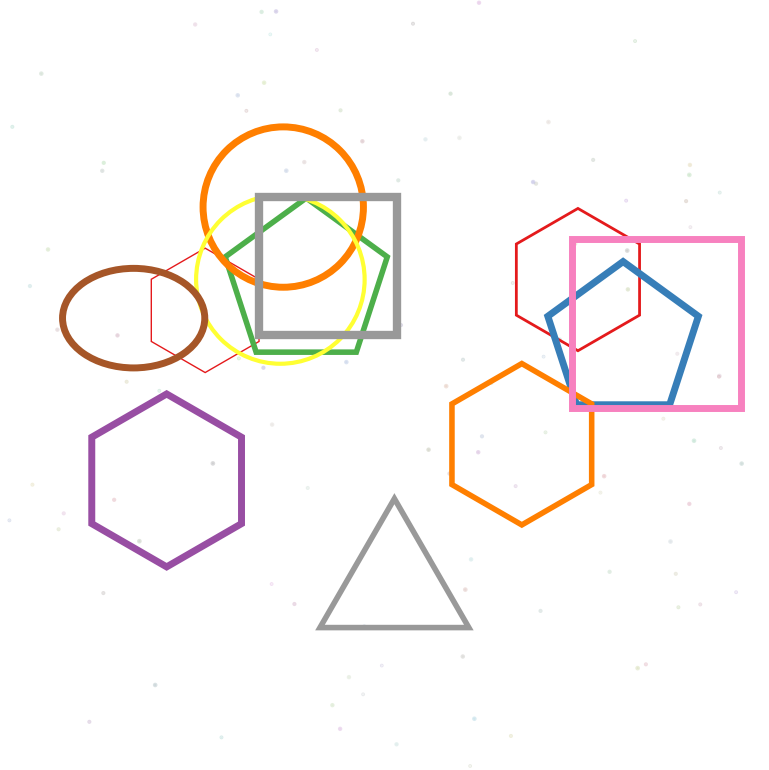[{"shape": "hexagon", "thickness": 0.5, "radius": 0.4, "center": [0.266, 0.597]}, {"shape": "hexagon", "thickness": 1, "radius": 0.46, "center": [0.751, 0.637]}, {"shape": "pentagon", "thickness": 2.5, "radius": 0.51, "center": [0.809, 0.557]}, {"shape": "pentagon", "thickness": 2, "radius": 0.55, "center": [0.398, 0.632]}, {"shape": "hexagon", "thickness": 2.5, "radius": 0.56, "center": [0.216, 0.376]}, {"shape": "circle", "thickness": 2.5, "radius": 0.52, "center": [0.368, 0.731]}, {"shape": "hexagon", "thickness": 2, "radius": 0.52, "center": [0.678, 0.423]}, {"shape": "circle", "thickness": 1.5, "radius": 0.55, "center": [0.364, 0.637]}, {"shape": "oval", "thickness": 2.5, "radius": 0.46, "center": [0.174, 0.587]}, {"shape": "square", "thickness": 2.5, "radius": 0.55, "center": [0.852, 0.58]}, {"shape": "triangle", "thickness": 2, "radius": 0.56, "center": [0.512, 0.241]}, {"shape": "square", "thickness": 3, "radius": 0.45, "center": [0.426, 0.654]}]